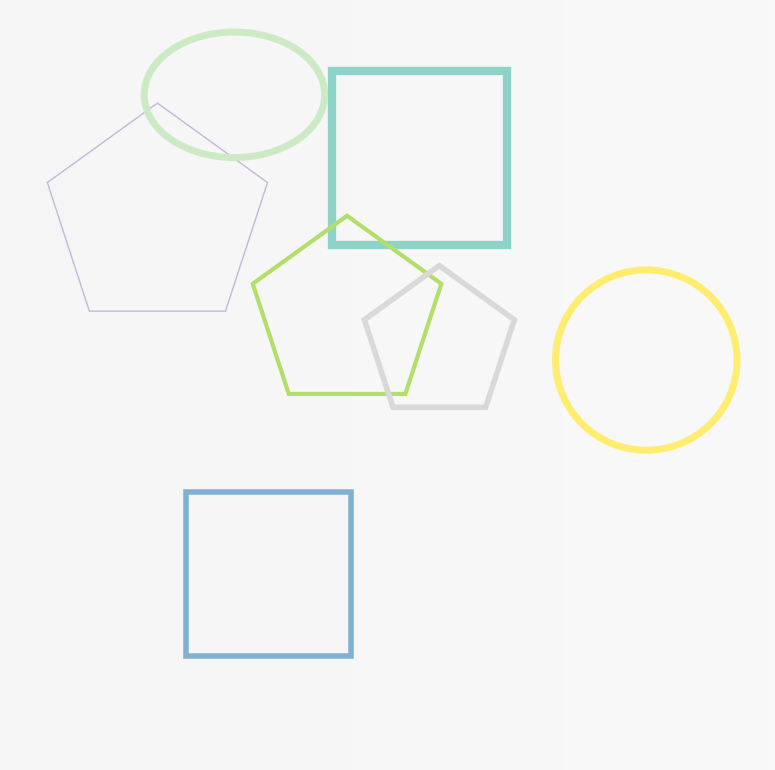[{"shape": "square", "thickness": 3, "radius": 0.56, "center": [0.541, 0.795]}, {"shape": "pentagon", "thickness": 0.5, "radius": 0.75, "center": [0.203, 0.717]}, {"shape": "square", "thickness": 2, "radius": 0.53, "center": [0.346, 0.254]}, {"shape": "pentagon", "thickness": 1.5, "radius": 0.64, "center": [0.448, 0.592]}, {"shape": "pentagon", "thickness": 2, "radius": 0.51, "center": [0.567, 0.553]}, {"shape": "oval", "thickness": 2.5, "radius": 0.58, "center": [0.302, 0.877]}, {"shape": "circle", "thickness": 2.5, "radius": 0.59, "center": [0.834, 0.532]}]